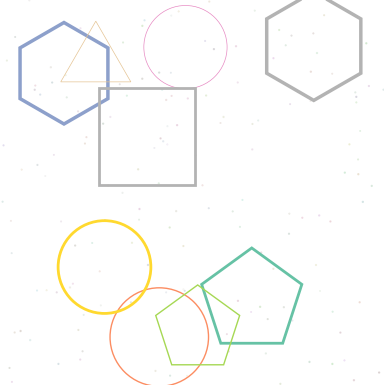[{"shape": "pentagon", "thickness": 2, "radius": 0.68, "center": [0.654, 0.219]}, {"shape": "circle", "thickness": 1, "radius": 0.64, "center": [0.414, 0.125]}, {"shape": "hexagon", "thickness": 2.5, "radius": 0.66, "center": [0.166, 0.81]}, {"shape": "circle", "thickness": 0.5, "radius": 0.54, "center": [0.482, 0.878]}, {"shape": "pentagon", "thickness": 1, "radius": 0.57, "center": [0.513, 0.145]}, {"shape": "circle", "thickness": 2, "radius": 0.6, "center": [0.271, 0.306]}, {"shape": "triangle", "thickness": 0.5, "radius": 0.53, "center": [0.249, 0.84]}, {"shape": "square", "thickness": 2, "radius": 0.63, "center": [0.382, 0.645]}, {"shape": "hexagon", "thickness": 2.5, "radius": 0.71, "center": [0.815, 0.88]}]